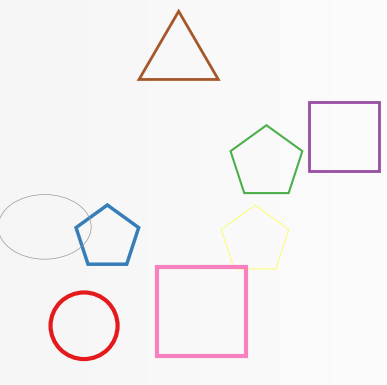[{"shape": "circle", "thickness": 3, "radius": 0.43, "center": [0.217, 0.154]}, {"shape": "pentagon", "thickness": 2.5, "radius": 0.42, "center": [0.277, 0.382]}, {"shape": "pentagon", "thickness": 1.5, "radius": 0.49, "center": [0.688, 0.577]}, {"shape": "square", "thickness": 2, "radius": 0.45, "center": [0.889, 0.645]}, {"shape": "pentagon", "thickness": 0.5, "radius": 0.46, "center": [0.658, 0.376]}, {"shape": "triangle", "thickness": 2, "radius": 0.59, "center": [0.461, 0.853]}, {"shape": "square", "thickness": 3, "radius": 0.58, "center": [0.52, 0.191]}, {"shape": "oval", "thickness": 0.5, "radius": 0.6, "center": [0.115, 0.411]}]